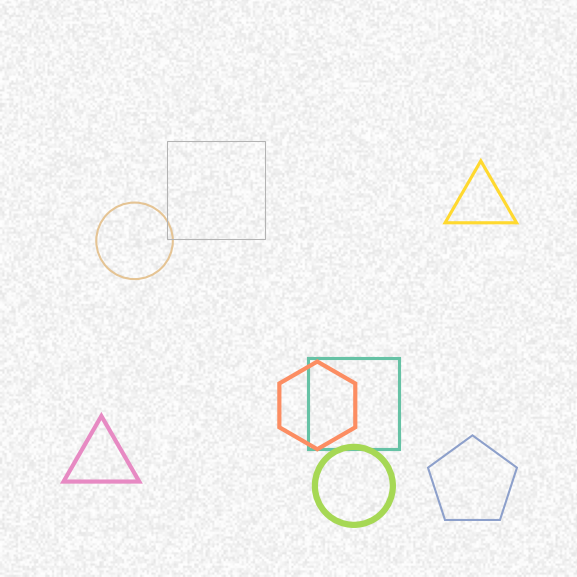[{"shape": "square", "thickness": 1.5, "radius": 0.39, "center": [0.612, 0.301]}, {"shape": "hexagon", "thickness": 2, "radius": 0.38, "center": [0.549, 0.297]}, {"shape": "pentagon", "thickness": 1, "radius": 0.4, "center": [0.818, 0.164]}, {"shape": "triangle", "thickness": 2, "radius": 0.38, "center": [0.176, 0.203]}, {"shape": "circle", "thickness": 3, "radius": 0.34, "center": [0.613, 0.158]}, {"shape": "triangle", "thickness": 1.5, "radius": 0.36, "center": [0.833, 0.649]}, {"shape": "circle", "thickness": 1, "radius": 0.33, "center": [0.233, 0.582]}, {"shape": "square", "thickness": 0.5, "radius": 0.42, "center": [0.373, 0.671]}]